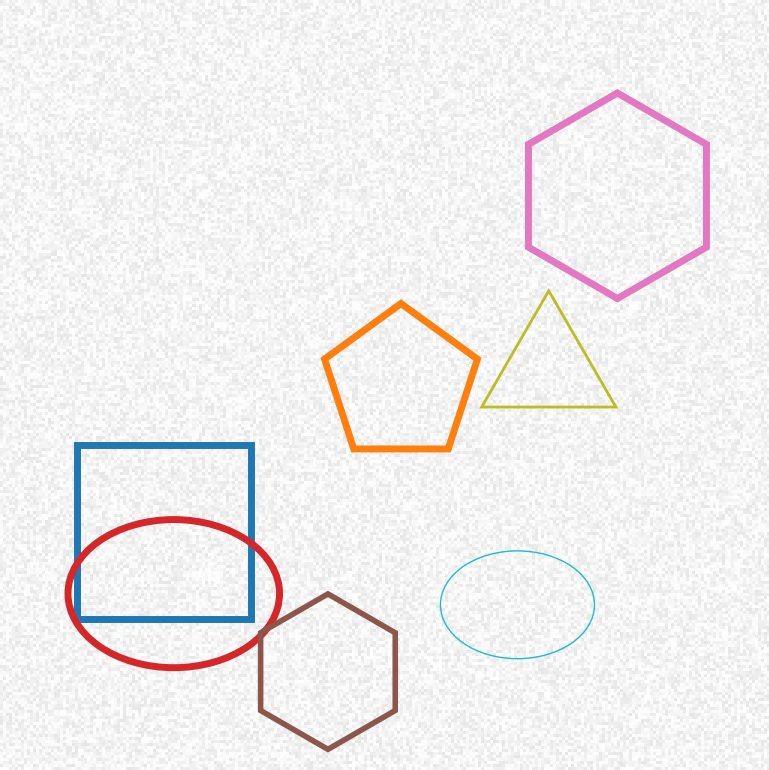[{"shape": "square", "thickness": 2.5, "radius": 0.56, "center": [0.213, 0.309]}, {"shape": "pentagon", "thickness": 2.5, "radius": 0.52, "center": [0.521, 0.501]}, {"shape": "oval", "thickness": 2.5, "radius": 0.69, "center": [0.226, 0.229]}, {"shape": "hexagon", "thickness": 2, "radius": 0.5, "center": [0.426, 0.128]}, {"shape": "hexagon", "thickness": 2.5, "radius": 0.67, "center": [0.802, 0.746]}, {"shape": "triangle", "thickness": 1, "radius": 0.5, "center": [0.713, 0.522]}, {"shape": "oval", "thickness": 0.5, "radius": 0.5, "center": [0.672, 0.215]}]